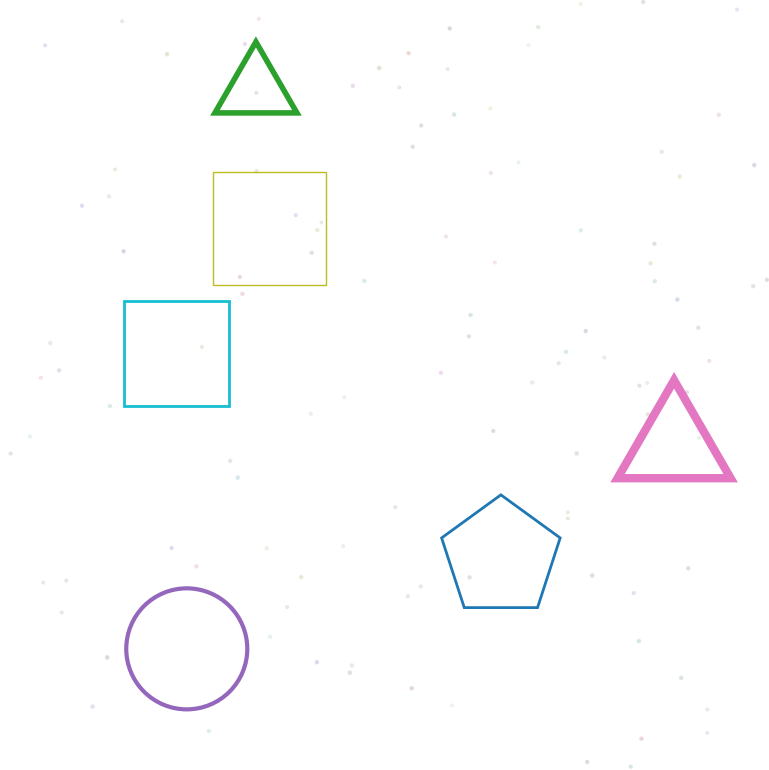[{"shape": "pentagon", "thickness": 1, "radius": 0.4, "center": [0.651, 0.276]}, {"shape": "triangle", "thickness": 2, "radius": 0.31, "center": [0.332, 0.884]}, {"shape": "circle", "thickness": 1.5, "radius": 0.39, "center": [0.243, 0.157]}, {"shape": "triangle", "thickness": 3, "radius": 0.42, "center": [0.875, 0.421]}, {"shape": "square", "thickness": 0.5, "radius": 0.37, "center": [0.349, 0.704]}, {"shape": "square", "thickness": 1, "radius": 0.34, "center": [0.229, 0.541]}]